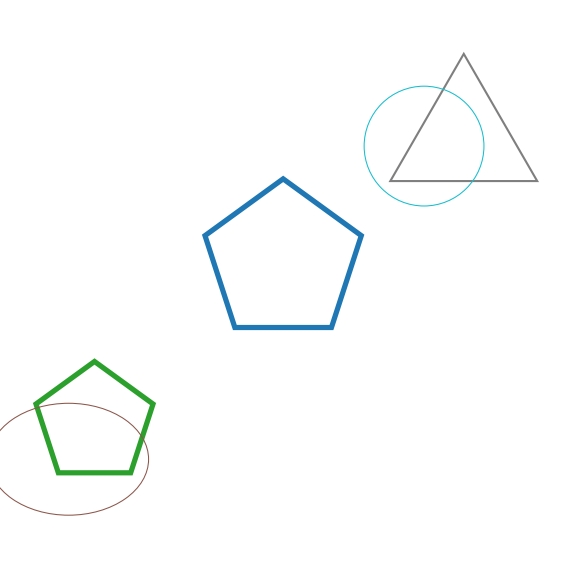[{"shape": "pentagon", "thickness": 2.5, "radius": 0.71, "center": [0.49, 0.547]}, {"shape": "pentagon", "thickness": 2.5, "radius": 0.53, "center": [0.164, 0.267]}, {"shape": "oval", "thickness": 0.5, "radius": 0.69, "center": [0.119, 0.204]}, {"shape": "triangle", "thickness": 1, "radius": 0.73, "center": [0.803, 0.759]}, {"shape": "circle", "thickness": 0.5, "radius": 0.52, "center": [0.734, 0.746]}]